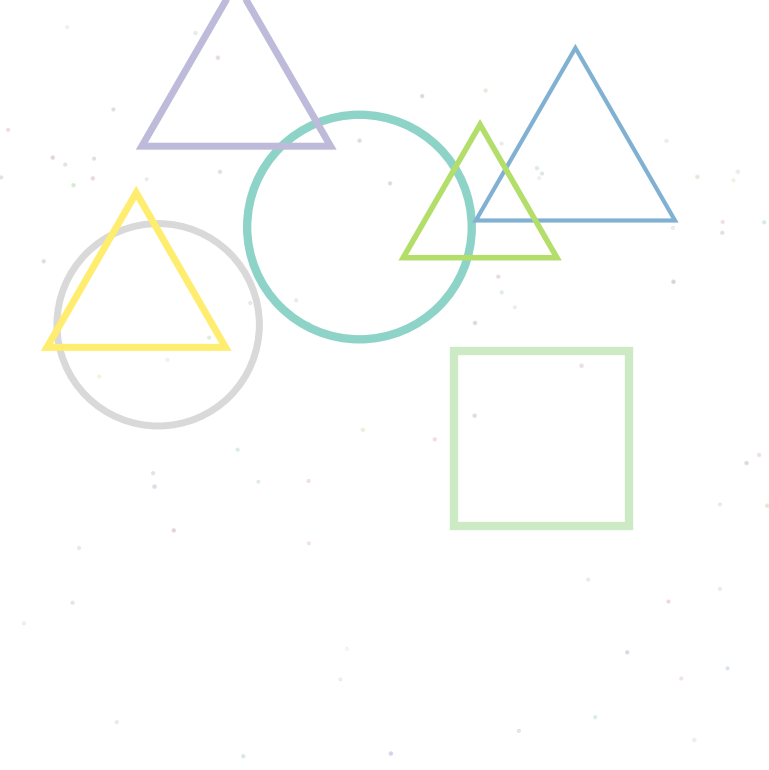[{"shape": "circle", "thickness": 3, "radius": 0.73, "center": [0.467, 0.705]}, {"shape": "triangle", "thickness": 2.5, "radius": 0.71, "center": [0.307, 0.881]}, {"shape": "triangle", "thickness": 1.5, "radius": 0.75, "center": [0.747, 0.788]}, {"shape": "triangle", "thickness": 2, "radius": 0.58, "center": [0.623, 0.723]}, {"shape": "circle", "thickness": 2.5, "radius": 0.66, "center": [0.205, 0.578]}, {"shape": "square", "thickness": 3, "radius": 0.57, "center": [0.703, 0.431]}, {"shape": "triangle", "thickness": 2.5, "radius": 0.67, "center": [0.177, 0.616]}]